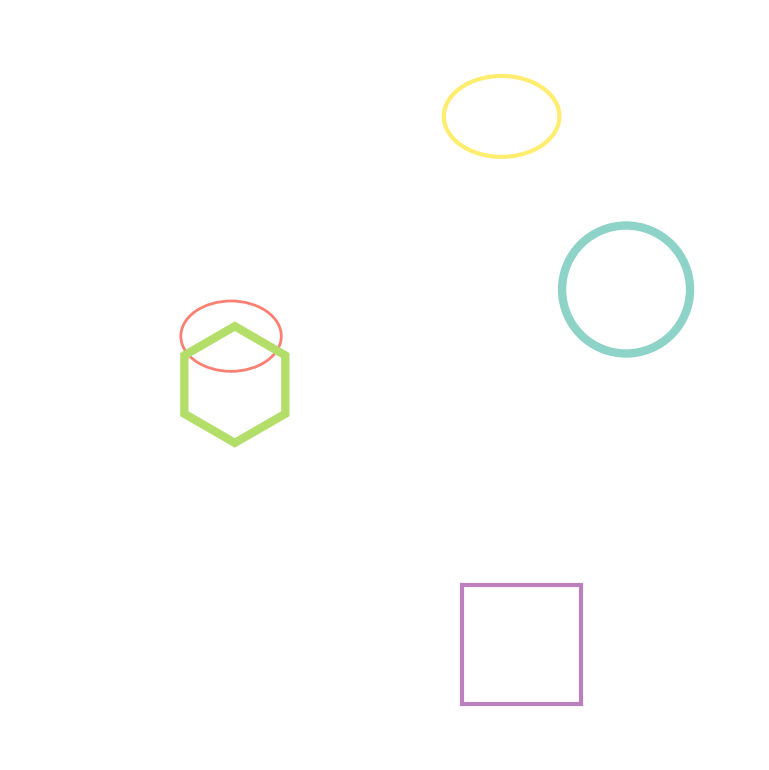[{"shape": "circle", "thickness": 3, "radius": 0.42, "center": [0.813, 0.624]}, {"shape": "oval", "thickness": 1, "radius": 0.33, "center": [0.3, 0.563]}, {"shape": "hexagon", "thickness": 3, "radius": 0.38, "center": [0.305, 0.501]}, {"shape": "square", "thickness": 1.5, "radius": 0.39, "center": [0.678, 0.163]}, {"shape": "oval", "thickness": 1.5, "radius": 0.38, "center": [0.651, 0.849]}]